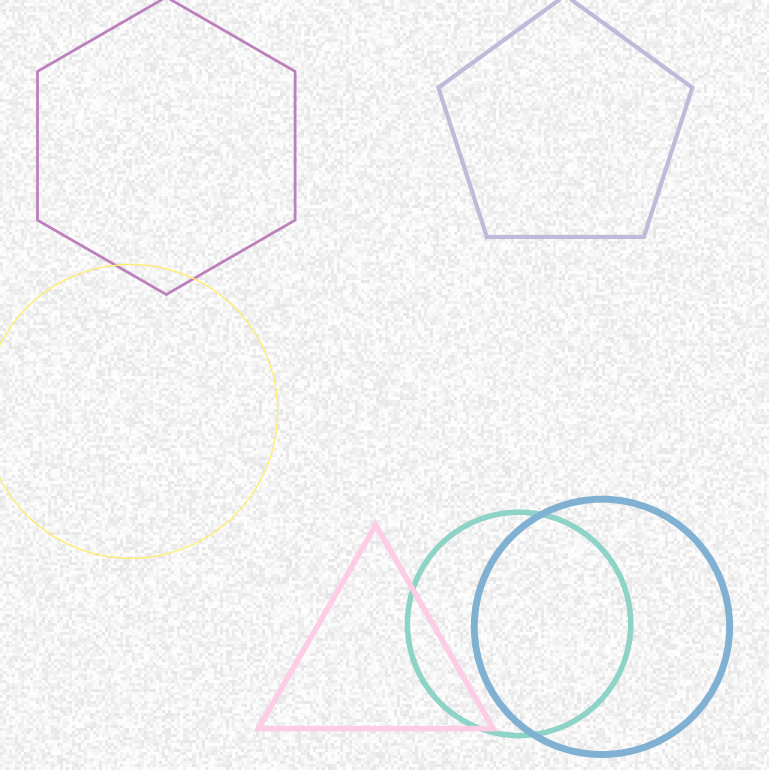[{"shape": "circle", "thickness": 2, "radius": 0.73, "center": [0.674, 0.19]}, {"shape": "pentagon", "thickness": 1.5, "radius": 0.87, "center": [0.734, 0.833]}, {"shape": "circle", "thickness": 2.5, "radius": 0.83, "center": [0.782, 0.186]}, {"shape": "triangle", "thickness": 2, "radius": 0.88, "center": [0.488, 0.142]}, {"shape": "hexagon", "thickness": 1, "radius": 0.97, "center": [0.216, 0.811]}, {"shape": "circle", "thickness": 0.5, "radius": 0.95, "center": [0.17, 0.466]}]